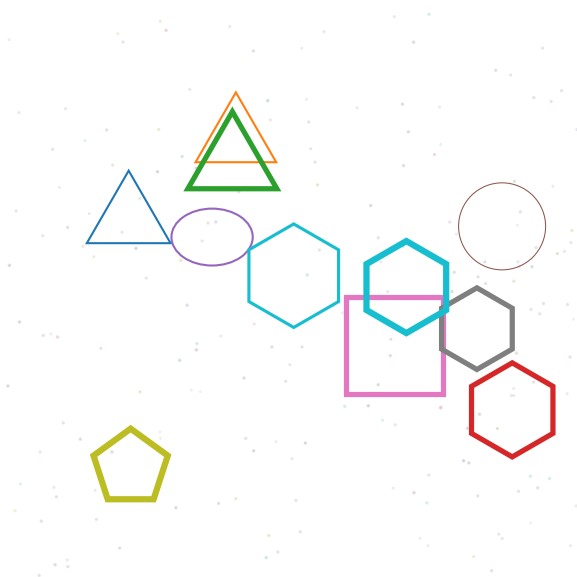[{"shape": "triangle", "thickness": 1, "radius": 0.42, "center": [0.223, 0.62]}, {"shape": "triangle", "thickness": 1, "radius": 0.4, "center": [0.408, 0.759]}, {"shape": "triangle", "thickness": 2.5, "radius": 0.44, "center": [0.402, 0.717]}, {"shape": "hexagon", "thickness": 2.5, "radius": 0.41, "center": [0.887, 0.289]}, {"shape": "oval", "thickness": 1, "radius": 0.35, "center": [0.367, 0.589]}, {"shape": "circle", "thickness": 0.5, "radius": 0.38, "center": [0.869, 0.607]}, {"shape": "square", "thickness": 2.5, "radius": 0.42, "center": [0.683, 0.401]}, {"shape": "hexagon", "thickness": 2.5, "radius": 0.35, "center": [0.826, 0.43]}, {"shape": "pentagon", "thickness": 3, "radius": 0.34, "center": [0.226, 0.189]}, {"shape": "hexagon", "thickness": 3, "radius": 0.4, "center": [0.704, 0.502]}, {"shape": "hexagon", "thickness": 1.5, "radius": 0.45, "center": [0.509, 0.522]}]